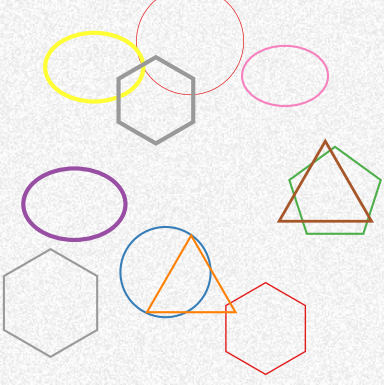[{"shape": "hexagon", "thickness": 1, "radius": 0.6, "center": [0.69, 0.147]}, {"shape": "circle", "thickness": 0.5, "radius": 0.7, "center": [0.494, 0.893]}, {"shape": "circle", "thickness": 1.5, "radius": 0.59, "center": [0.43, 0.293]}, {"shape": "pentagon", "thickness": 1.5, "radius": 0.62, "center": [0.87, 0.494]}, {"shape": "oval", "thickness": 3, "radius": 0.66, "center": [0.193, 0.47]}, {"shape": "triangle", "thickness": 1.5, "radius": 0.66, "center": [0.497, 0.255]}, {"shape": "oval", "thickness": 3, "radius": 0.64, "center": [0.245, 0.826]}, {"shape": "triangle", "thickness": 2, "radius": 0.69, "center": [0.845, 0.495]}, {"shape": "oval", "thickness": 1.5, "radius": 0.56, "center": [0.74, 0.803]}, {"shape": "hexagon", "thickness": 1.5, "radius": 0.7, "center": [0.131, 0.213]}, {"shape": "hexagon", "thickness": 3, "radius": 0.56, "center": [0.405, 0.739]}]